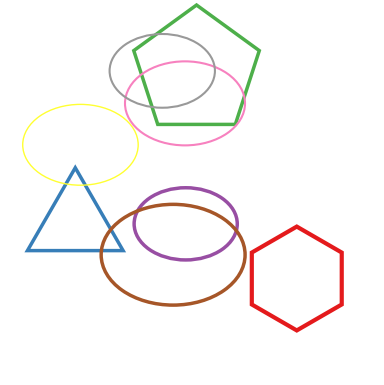[{"shape": "hexagon", "thickness": 3, "radius": 0.67, "center": [0.771, 0.277]}, {"shape": "triangle", "thickness": 2.5, "radius": 0.72, "center": [0.195, 0.421]}, {"shape": "pentagon", "thickness": 2.5, "radius": 0.86, "center": [0.51, 0.816]}, {"shape": "oval", "thickness": 2.5, "radius": 0.67, "center": [0.482, 0.419]}, {"shape": "oval", "thickness": 1, "radius": 0.75, "center": [0.209, 0.624]}, {"shape": "oval", "thickness": 2.5, "radius": 0.93, "center": [0.45, 0.338]}, {"shape": "oval", "thickness": 1.5, "radius": 0.78, "center": [0.481, 0.732]}, {"shape": "oval", "thickness": 1.5, "radius": 0.68, "center": [0.421, 0.816]}]